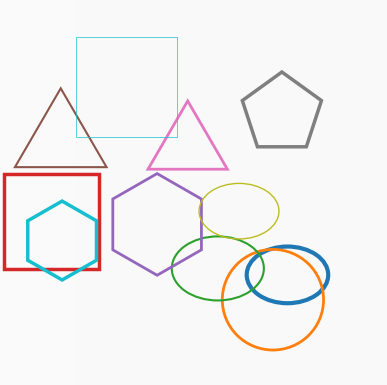[{"shape": "oval", "thickness": 3, "radius": 0.53, "center": [0.742, 0.286]}, {"shape": "circle", "thickness": 2, "radius": 0.65, "center": [0.704, 0.222]}, {"shape": "oval", "thickness": 1.5, "radius": 0.59, "center": [0.562, 0.303]}, {"shape": "square", "thickness": 2.5, "radius": 0.62, "center": [0.133, 0.424]}, {"shape": "hexagon", "thickness": 2, "radius": 0.66, "center": [0.405, 0.417]}, {"shape": "triangle", "thickness": 1.5, "radius": 0.68, "center": [0.157, 0.634]}, {"shape": "triangle", "thickness": 2, "radius": 0.59, "center": [0.484, 0.62]}, {"shape": "pentagon", "thickness": 2.5, "radius": 0.54, "center": [0.727, 0.706]}, {"shape": "oval", "thickness": 1, "radius": 0.52, "center": [0.617, 0.451]}, {"shape": "hexagon", "thickness": 2.5, "radius": 0.51, "center": [0.16, 0.375]}, {"shape": "square", "thickness": 0.5, "radius": 0.65, "center": [0.327, 0.774]}]